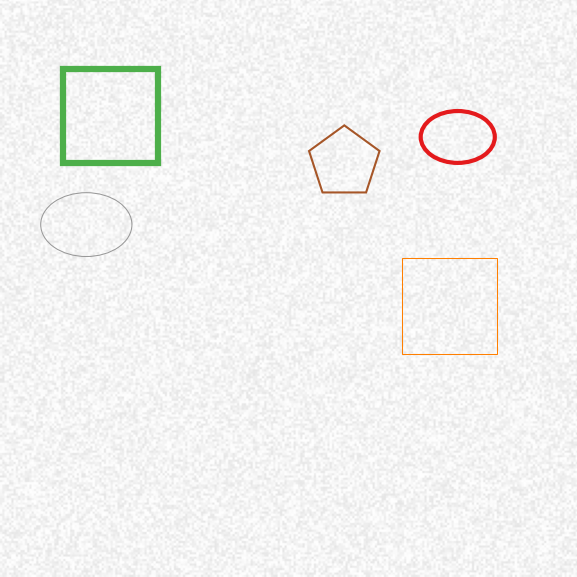[{"shape": "oval", "thickness": 2, "radius": 0.32, "center": [0.793, 0.762]}, {"shape": "square", "thickness": 3, "radius": 0.41, "center": [0.192, 0.798]}, {"shape": "square", "thickness": 0.5, "radius": 0.41, "center": [0.778, 0.469]}, {"shape": "pentagon", "thickness": 1, "radius": 0.32, "center": [0.596, 0.718]}, {"shape": "oval", "thickness": 0.5, "radius": 0.39, "center": [0.149, 0.61]}]